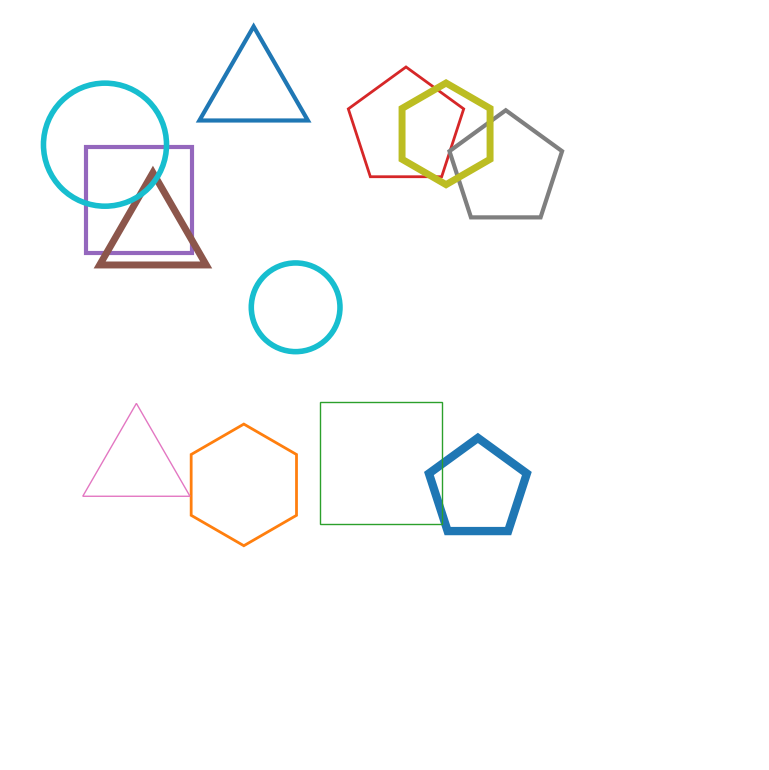[{"shape": "triangle", "thickness": 1.5, "radius": 0.41, "center": [0.329, 0.884]}, {"shape": "pentagon", "thickness": 3, "radius": 0.33, "center": [0.621, 0.364]}, {"shape": "hexagon", "thickness": 1, "radius": 0.39, "center": [0.317, 0.37]}, {"shape": "square", "thickness": 0.5, "radius": 0.4, "center": [0.495, 0.399]}, {"shape": "pentagon", "thickness": 1, "radius": 0.39, "center": [0.527, 0.834]}, {"shape": "square", "thickness": 1.5, "radius": 0.35, "center": [0.18, 0.74]}, {"shape": "triangle", "thickness": 2.5, "radius": 0.4, "center": [0.199, 0.696]}, {"shape": "triangle", "thickness": 0.5, "radius": 0.4, "center": [0.177, 0.396]}, {"shape": "pentagon", "thickness": 1.5, "radius": 0.38, "center": [0.657, 0.78]}, {"shape": "hexagon", "thickness": 2.5, "radius": 0.33, "center": [0.579, 0.826]}, {"shape": "circle", "thickness": 2, "radius": 0.4, "center": [0.136, 0.812]}, {"shape": "circle", "thickness": 2, "radius": 0.29, "center": [0.384, 0.601]}]